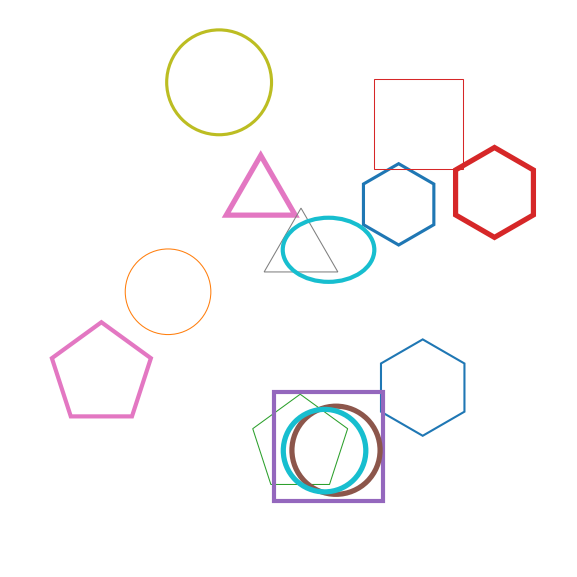[{"shape": "hexagon", "thickness": 1, "radius": 0.42, "center": [0.732, 0.328]}, {"shape": "hexagon", "thickness": 1.5, "radius": 0.35, "center": [0.69, 0.645]}, {"shape": "circle", "thickness": 0.5, "radius": 0.37, "center": [0.291, 0.494]}, {"shape": "pentagon", "thickness": 0.5, "radius": 0.43, "center": [0.52, 0.23]}, {"shape": "hexagon", "thickness": 2.5, "radius": 0.39, "center": [0.856, 0.666]}, {"shape": "square", "thickness": 0.5, "radius": 0.39, "center": [0.725, 0.784]}, {"shape": "square", "thickness": 2, "radius": 0.47, "center": [0.569, 0.227]}, {"shape": "circle", "thickness": 2.5, "radius": 0.38, "center": [0.582, 0.219]}, {"shape": "triangle", "thickness": 2.5, "radius": 0.34, "center": [0.452, 0.661]}, {"shape": "pentagon", "thickness": 2, "radius": 0.45, "center": [0.176, 0.351]}, {"shape": "triangle", "thickness": 0.5, "radius": 0.37, "center": [0.521, 0.565]}, {"shape": "circle", "thickness": 1.5, "radius": 0.45, "center": [0.379, 0.857]}, {"shape": "circle", "thickness": 2.5, "radius": 0.36, "center": [0.562, 0.219]}, {"shape": "oval", "thickness": 2, "radius": 0.4, "center": [0.569, 0.567]}]